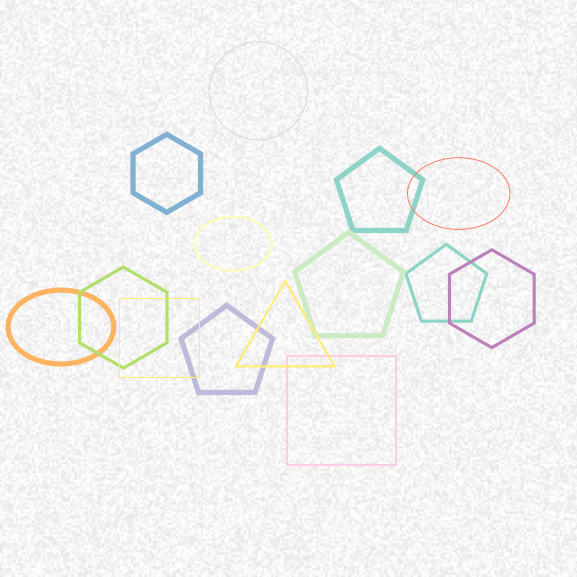[{"shape": "pentagon", "thickness": 2.5, "radius": 0.39, "center": [0.657, 0.664]}, {"shape": "pentagon", "thickness": 1.5, "radius": 0.37, "center": [0.773, 0.503]}, {"shape": "oval", "thickness": 1, "radius": 0.33, "center": [0.404, 0.577]}, {"shape": "pentagon", "thickness": 2.5, "radius": 0.42, "center": [0.393, 0.387]}, {"shape": "oval", "thickness": 0.5, "radius": 0.44, "center": [0.794, 0.664]}, {"shape": "hexagon", "thickness": 2.5, "radius": 0.34, "center": [0.289, 0.699]}, {"shape": "oval", "thickness": 2.5, "radius": 0.46, "center": [0.106, 0.433]}, {"shape": "hexagon", "thickness": 1.5, "radius": 0.44, "center": [0.214, 0.449]}, {"shape": "square", "thickness": 1, "radius": 0.47, "center": [0.591, 0.288]}, {"shape": "circle", "thickness": 0.5, "radius": 0.43, "center": [0.447, 0.842]}, {"shape": "hexagon", "thickness": 1.5, "radius": 0.42, "center": [0.852, 0.482]}, {"shape": "pentagon", "thickness": 2.5, "radius": 0.49, "center": [0.604, 0.498]}, {"shape": "triangle", "thickness": 1, "radius": 0.49, "center": [0.494, 0.414]}, {"shape": "square", "thickness": 0.5, "radius": 0.35, "center": [0.275, 0.415]}]